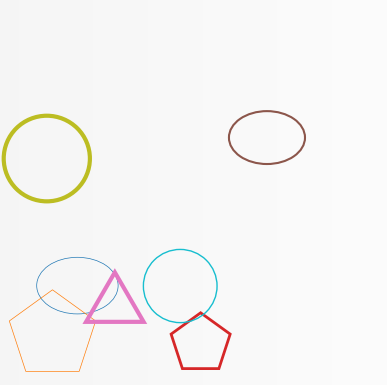[{"shape": "oval", "thickness": 0.5, "radius": 0.53, "center": [0.2, 0.258]}, {"shape": "pentagon", "thickness": 0.5, "radius": 0.59, "center": [0.135, 0.13]}, {"shape": "pentagon", "thickness": 2, "radius": 0.4, "center": [0.518, 0.107]}, {"shape": "oval", "thickness": 1.5, "radius": 0.49, "center": [0.689, 0.643]}, {"shape": "triangle", "thickness": 3, "radius": 0.43, "center": [0.296, 0.207]}, {"shape": "circle", "thickness": 3, "radius": 0.56, "center": [0.121, 0.588]}, {"shape": "circle", "thickness": 1, "radius": 0.48, "center": [0.465, 0.257]}]